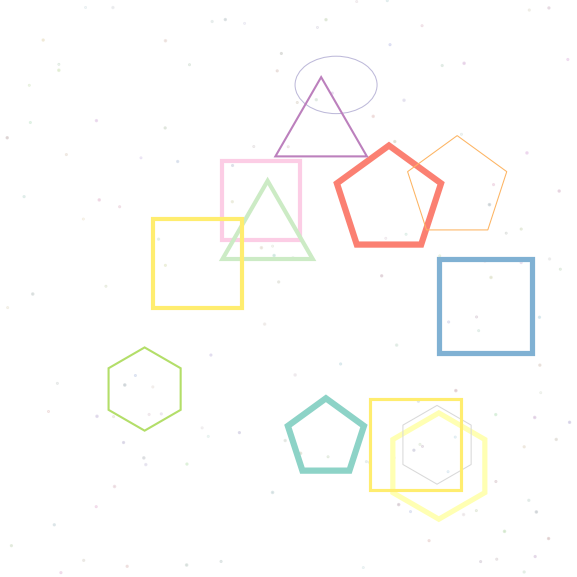[{"shape": "pentagon", "thickness": 3, "radius": 0.35, "center": [0.564, 0.24]}, {"shape": "hexagon", "thickness": 2.5, "radius": 0.46, "center": [0.76, 0.192]}, {"shape": "oval", "thickness": 0.5, "radius": 0.36, "center": [0.582, 0.852]}, {"shape": "pentagon", "thickness": 3, "radius": 0.47, "center": [0.674, 0.652]}, {"shape": "square", "thickness": 2.5, "radius": 0.41, "center": [0.841, 0.469]}, {"shape": "pentagon", "thickness": 0.5, "radius": 0.45, "center": [0.792, 0.674]}, {"shape": "hexagon", "thickness": 1, "radius": 0.36, "center": [0.25, 0.325]}, {"shape": "square", "thickness": 2, "radius": 0.34, "center": [0.452, 0.652]}, {"shape": "hexagon", "thickness": 0.5, "radius": 0.34, "center": [0.757, 0.229]}, {"shape": "triangle", "thickness": 1, "radius": 0.46, "center": [0.556, 0.774]}, {"shape": "triangle", "thickness": 2, "radius": 0.45, "center": [0.463, 0.596]}, {"shape": "square", "thickness": 2, "radius": 0.38, "center": [0.342, 0.543]}, {"shape": "square", "thickness": 1.5, "radius": 0.39, "center": [0.72, 0.23]}]